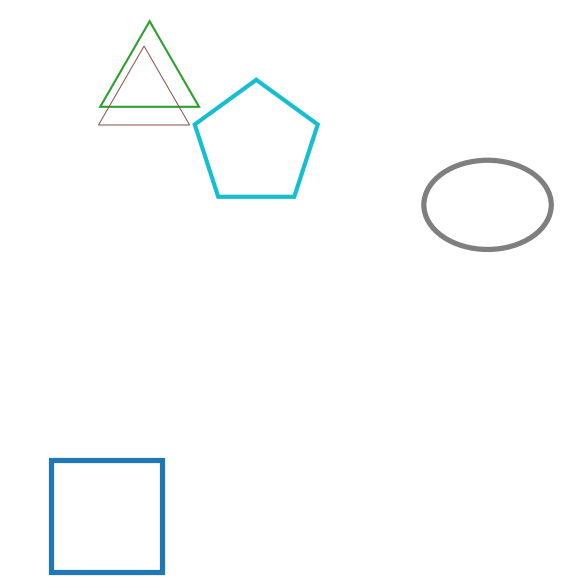[{"shape": "square", "thickness": 2.5, "radius": 0.48, "center": [0.184, 0.105]}, {"shape": "triangle", "thickness": 1, "radius": 0.49, "center": [0.259, 0.864]}, {"shape": "triangle", "thickness": 0.5, "radius": 0.46, "center": [0.249, 0.828]}, {"shape": "oval", "thickness": 2.5, "radius": 0.55, "center": [0.844, 0.644]}, {"shape": "pentagon", "thickness": 2, "radius": 0.56, "center": [0.444, 0.749]}]